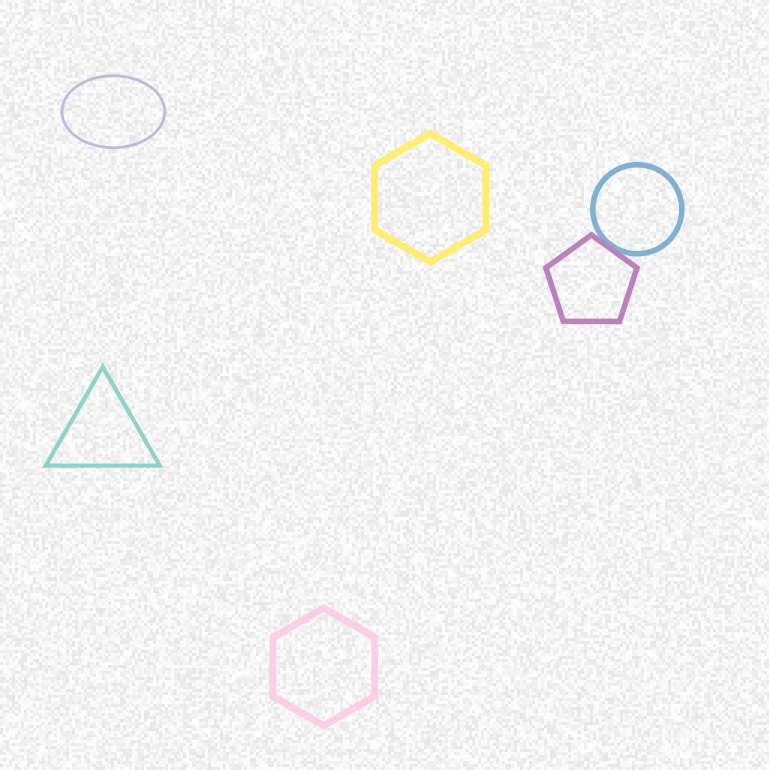[{"shape": "triangle", "thickness": 1.5, "radius": 0.43, "center": [0.133, 0.438]}, {"shape": "oval", "thickness": 1, "radius": 0.33, "center": [0.147, 0.855]}, {"shape": "circle", "thickness": 2, "radius": 0.29, "center": [0.828, 0.728]}, {"shape": "hexagon", "thickness": 2.5, "radius": 0.38, "center": [0.421, 0.134]}, {"shape": "pentagon", "thickness": 2, "radius": 0.31, "center": [0.768, 0.633]}, {"shape": "hexagon", "thickness": 2.5, "radius": 0.42, "center": [0.559, 0.743]}]